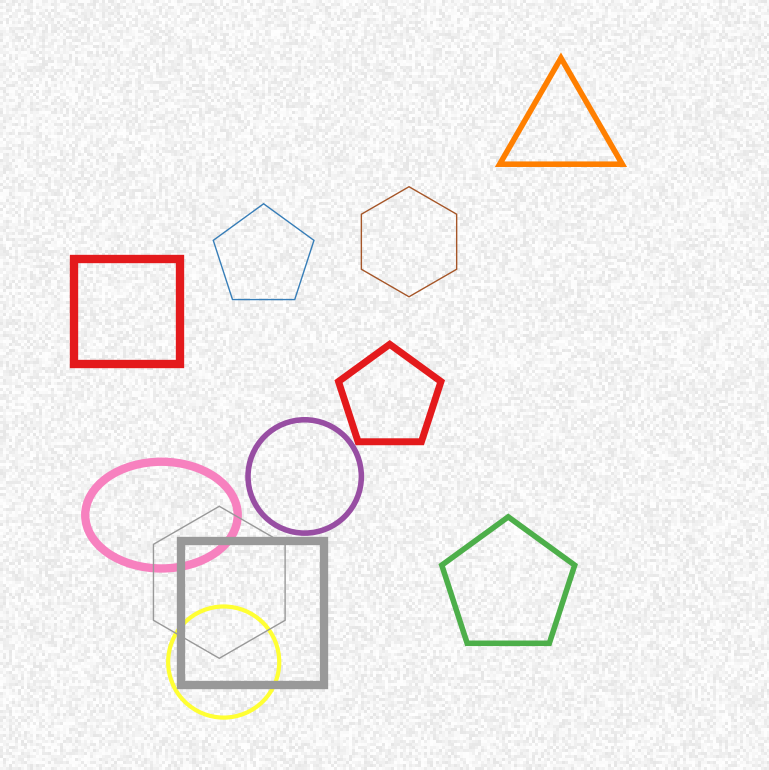[{"shape": "square", "thickness": 3, "radius": 0.34, "center": [0.165, 0.595]}, {"shape": "pentagon", "thickness": 2.5, "radius": 0.35, "center": [0.506, 0.483]}, {"shape": "pentagon", "thickness": 0.5, "radius": 0.34, "center": [0.342, 0.667]}, {"shape": "pentagon", "thickness": 2, "radius": 0.45, "center": [0.66, 0.238]}, {"shape": "circle", "thickness": 2, "radius": 0.37, "center": [0.396, 0.381]}, {"shape": "triangle", "thickness": 2, "radius": 0.46, "center": [0.729, 0.833]}, {"shape": "circle", "thickness": 1.5, "radius": 0.36, "center": [0.291, 0.14]}, {"shape": "hexagon", "thickness": 0.5, "radius": 0.36, "center": [0.531, 0.686]}, {"shape": "oval", "thickness": 3, "radius": 0.5, "center": [0.21, 0.331]}, {"shape": "square", "thickness": 3, "radius": 0.46, "center": [0.328, 0.204]}, {"shape": "hexagon", "thickness": 0.5, "radius": 0.49, "center": [0.285, 0.244]}]